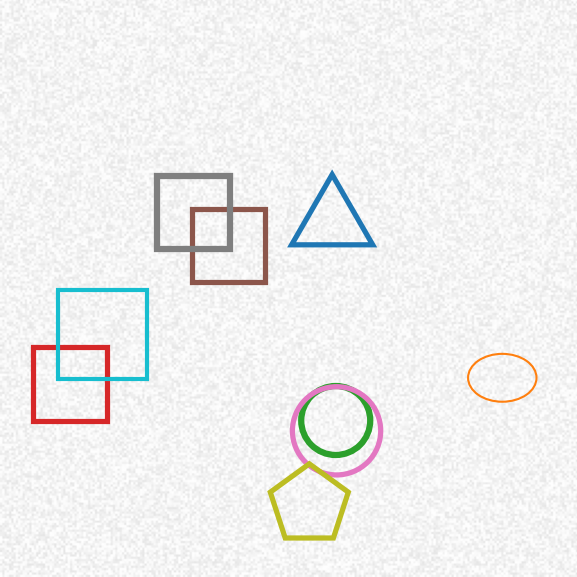[{"shape": "triangle", "thickness": 2.5, "radius": 0.41, "center": [0.575, 0.616]}, {"shape": "oval", "thickness": 1, "radius": 0.3, "center": [0.87, 0.345]}, {"shape": "circle", "thickness": 3, "radius": 0.3, "center": [0.581, 0.271]}, {"shape": "square", "thickness": 2.5, "radius": 0.32, "center": [0.121, 0.335]}, {"shape": "square", "thickness": 2.5, "radius": 0.32, "center": [0.396, 0.574]}, {"shape": "circle", "thickness": 2.5, "radius": 0.38, "center": [0.583, 0.253]}, {"shape": "square", "thickness": 3, "radius": 0.32, "center": [0.334, 0.631]}, {"shape": "pentagon", "thickness": 2.5, "radius": 0.35, "center": [0.536, 0.125]}, {"shape": "square", "thickness": 2, "radius": 0.39, "center": [0.177, 0.42]}]